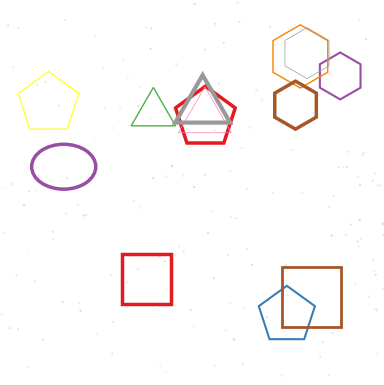[{"shape": "pentagon", "thickness": 2.5, "radius": 0.41, "center": [0.533, 0.694]}, {"shape": "square", "thickness": 2.5, "radius": 0.32, "center": [0.38, 0.275]}, {"shape": "pentagon", "thickness": 1.5, "radius": 0.38, "center": [0.745, 0.181]}, {"shape": "triangle", "thickness": 1, "radius": 0.33, "center": [0.398, 0.706]}, {"shape": "oval", "thickness": 2.5, "radius": 0.42, "center": [0.165, 0.567]}, {"shape": "hexagon", "thickness": 1.5, "radius": 0.3, "center": [0.884, 0.803]}, {"shape": "hexagon", "thickness": 1, "radius": 0.41, "center": [0.78, 0.853]}, {"shape": "pentagon", "thickness": 1, "radius": 0.41, "center": [0.126, 0.732]}, {"shape": "square", "thickness": 2, "radius": 0.39, "center": [0.809, 0.229]}, {"shape": "hexagon", "thickness": 2.5, "radius": 0.31, "center": [0.768, 0.727]}, {"shape": "triangle", "thickness": 0.5, "radius": 0.4, "center": [0.532, 0.695]}, {"shape": "hexagon", "thickness": 0.5, "radius": 0.33, "center": [0.797, 0.862]}, {"shape": "triangle", "thickness": 3, "radius": 0.41, "center": [0.526, 0.723]}]